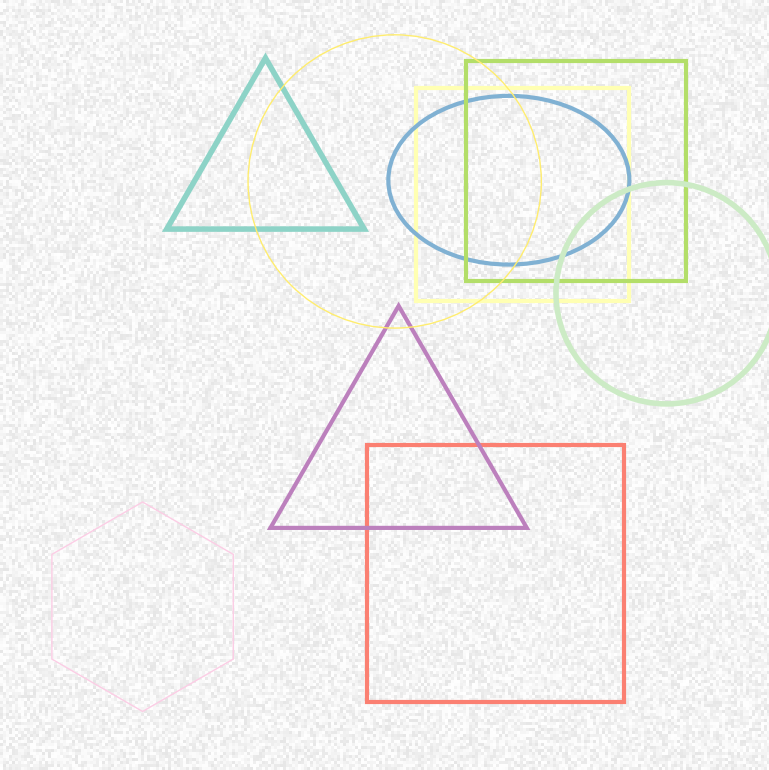[{"shape": "triangle", "thickness": 2, "radius": 0.74, "center": [0.345, 0.777]}, {"shape": "square", "thickness": 1.5, "radius": 0.69, "center": [0.678, 0.748]}, {"shape": "square", "thickness": 1.5, "radius": 0.83, "center": [0.644, 0.255]}, {"shape": "oval", "thickness": 1.5, "radius": 0.78, "center": [0.661, 0.766]}, {"shape": "square", "thickness": 1.5, "radius": 0.71, "center": [0.748, 0.778]}, {"shape": "hexagon", "thickness": 0.5, "radius": 0.68, "center": [0.185, 0.212]}, {"shape": "triangle", "thickness": 1.5, "radius": 0.96, "center": [0.518, 0.411]}, {"shape": "circle", "thickness": 2, "radius": 0.72, "center": [0.866, 0.619]}, {"shape": "circle", "thickness": 0.5, "radius": 0.95, "center": [0.513, 0.764]}]